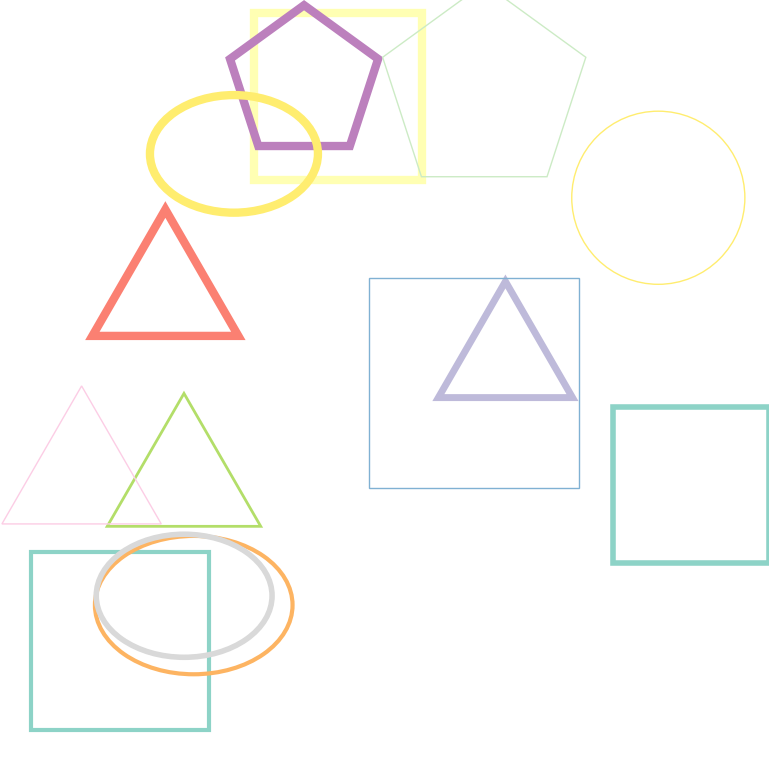[{"shape": "square", "thickness": 2, "radius": 0.51, "center": [0.898, 0.37]}, {"shape": "square", "thickness": 1.5, "radius": 0.58, "center": [0.156, 0.167]}, {"shape": "square", "thickness": 3, "radius": 0.54, "center": [0.439, 0.875]}, {"shape": "triangle", "thickness": 2.5, "radius": 0.5, "center": [0.656, 0.534]}, {"shape": "triangle", "thickness": 3, "radius": 0.55, "center": [0.215, 0.618]}, {"shape": "square", "thickness": 0.5, "radius": 0.68, "center": [0.615, 0.502]}, {"shape": "oval", "thickness": 1.5, "radius": 0.64, "center": [0.252, 0.214]}, {"shape": "triangle", "thickness": 1, "radius": 0.58, "center": [0.239, 0.374]}, {"shape": "triangle", "thickness": 0.5, "radius": 0.6, "center": [0.106, 0.379]}, {"shape": "oval", "thickness": 2, "radius": 0.57, "center": [0.239, 0.226]}, {"shape": "pentagon", "thickness": 3, "radius": 0.51, "center": [0.395, 0.892]}, {"shape": "pentagon", "thickness": 0.5, "radius": 0.69, "center": [0.629, 0.883]}, {"shape": "circle", "thickness": 0.5, "radius": 0.56, "center": [0.855, 0.743]}, {"shape": "oval", "thickness": 3, "radius": 0.55, "center": [0.304, 0.8]}]